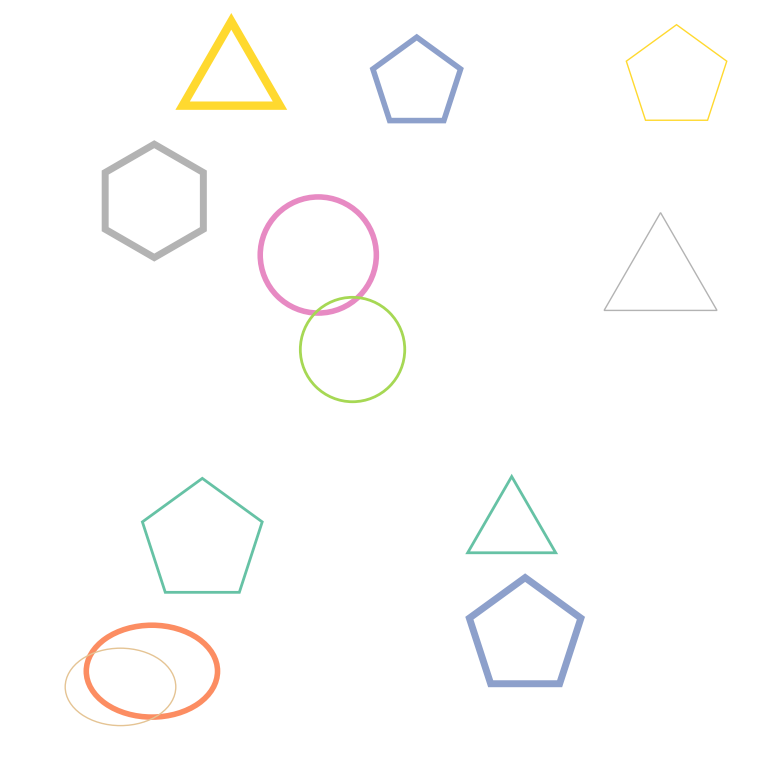[{"shape": "pentagon", "thickness": 1, "radius": 0.41, "center": [0.263, 0.297]}, {"shape": "triangle", "thickness": 1, "radius": 0.33, "center": [0.665, 0.315]}, {"shape": "oval", "thickness": 2, "radius": 0.43, "center": [0.197, 0.128]}, {"shape": "pentagon", "thickness": 2.5, "radius": 0.38, "center": [0.682, 0.174]}, {"shape": "pentagon", "thickness": 2, "radius": 0.3, "center": [0.541, 0.892]}, {"shape": "circle", "thickness": 2, "radius": 0.38, "center": [0.413, 0.669]}, {"shape": "circle", "thickness": 1, "radius": 0.34, "center": [0.458, 0.546]}, {"shape": "triangle", "thickness": 3, "radius": 0.37, "center": [0.3, 0.899]}, {"shape": "pentagon", "thickness": 0.5, "radius": 0.34, "center": [0.879, 0.899]}, {"shape": "oval", "thickness": 0.5, "radius": 0.36, "center": [0.156, 0.108]}, {"shape": "triangle", "thickness": 0.5, "radius": 0.42, "center": [0.858, 0.639]}, {"shape": "hexagon", "thickness": 2.5, "radius": 0.37, "center": [0.2, 0.739]}]